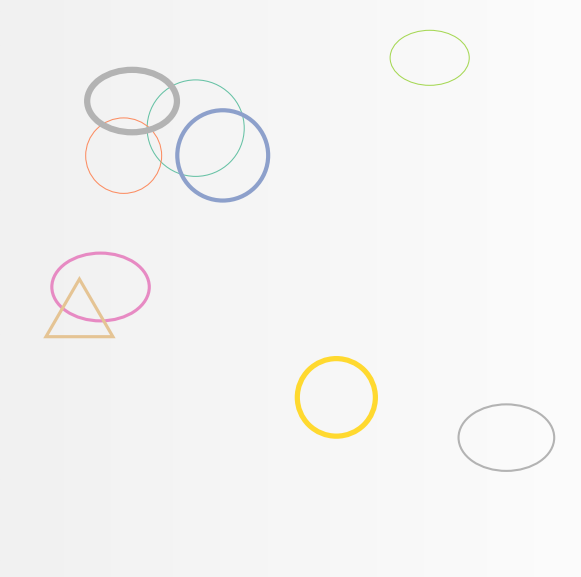[{"shape": "circle", "thickness": 0.5, "radius": 0.42, "center": [0.337, 0.777]}, {"shape": "circle", "thickness": 0.5, "radius": 0.33, "center": [0.213, 0.73]}, {"shape": "circle", "thickness": 2, "radius": 0.39, "center": [0.383, 0.73]}, {"shape": "oval", "thickness": 1.5, "radius": 0.42, "center": [0.173, 0.502]}, {"shape": "oval", "thickness": 0.5, "radius": 0.34, "center": [0.739, 0.899]}, {"shape": "circle", "thickness": 2.5, "radius": 0.34, "center": [0.579, 0.311]}, {"shape": "triangle", "thickness": 1.5, "radius": 0.33, "center": [0.137, 0.449]}, {"shape": "oval", "thickness": 3, "radius": 0.39, "center": [0.227, 0.824]}, {"shape": "oval", "thickness": 1, "radius": 0.41, "center": [0.871, 0.241]}]